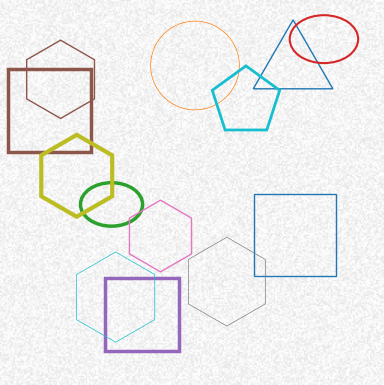[{"shape": "triangle", "thickness": 1, "radius": 0.6, "center": [0.761, 0.829]}, {"shape": "square", "thickness": 1, "radius": 0.53, "center": [0.767, 0.389]}, {"shape": "circle", "thickness": 0.5, "radius": 0.58, "center": [0.506, 0.83]}, {"shape": "oval", "thickness": 2.5, "radius": 0.4, "center": [0.29, 0.469]}, {"shape": "oval", "thickness": 1.5, "radius": 0.44, "center": [0.841, 0.898]}, {"shape": "square", "thickness": 2.5, "radius": 0.48, "center": [0.369, 0.183]}, {"shape": "hexagon", "thickness": 1, "radius": 0.51, "center": [0.157, 0.794]}, {"shape": "square", "thickness": 2.5, "radius": 0.54, "center": [0.128, 0.712]}, {"shape": "hexagon", "thickness": 1, "radius": 0.47, "center": [0.417, 0.387]}, {"shape": "hexagon", "thickness": 0.5, "radius": 0.58, "center": [0.589, 0.268]}, {"shape": "hexagon", "thickness": 3, "radius": 0.53, "center": [0.199, 0.543]}, {"shape": "pentagon", "thickness": 2, "radius": 0.46, "center": [0.639, 0.737]}, {"shape": "hexagon", "thickness": 0.5, "radius": 0.59, "center": [0.3, 0.228]}]